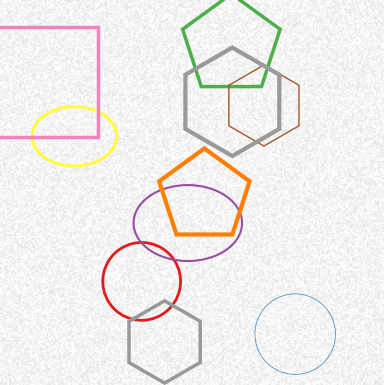[{"shape": "circle", "thickness": 2, "radius": 0.51, "center": [0.368, 0.269]}, {"shape": "circle", "thickness": 0.5, "radius": 0.52, "center": [0.767, 0.132]}, {"shape": "pentagon", "thickness": 2.5, "radius": 0.67, "center": [0.601, 0.883]}, {"shape": "oval", "thickness": 1.5, "radius": 0.7, "center": [0.488, 0.421]}, {"shape": "pentagon", "thickness": 3, "radius": 0.62, "center": [0.531, 0.491]}, {"shape": "oval", "thickness": 2, "radius": 0.55, "center": [0.193, 0.646]}, {"shape": "hexagon", "thickness": 1, "radius": 0.53, "center": [0.686, 0.726]}, {"shape": "square", "thickness": 2.5, "radius": 0.71, "center": [0.111, 0.787]}, {"shape": "hexagon", "thickness": 3, "radius": 0.7, "center": [0.604, 0.736]}, {"shape": "hexagon", "thickness": 2.5, "radius": 0.53, "center": [0.428, 0.112]}]